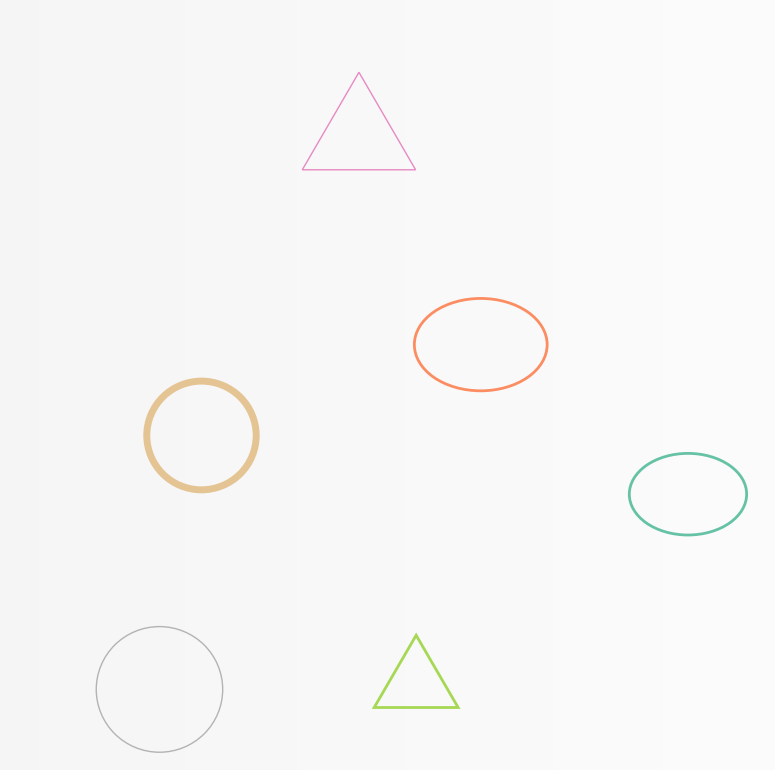[{"shape": "oval", "thickness": 1, "radius": 0.38, "center": [0.888, 0.358]}, {"shape": "oval", "thickness": 1, "radius": 0.43, "center": [0.62, 0.552]}, {"shape": "triangle", "thickness": 0.5, "radius": 0.42, "center": [0.463, 0.822]}, {"shape": "triangle", "thickness": 1, "radius": 0.31, "center": [0.537, 0.112]}, {"shape": "circle", "thickness": 2.5, "radius": 0.35, "center": [0.26, 0.434]}, {"shape": "circle", "thickness": 0.5, "radius": 0.41, "center": [0.206, 0.105]}]